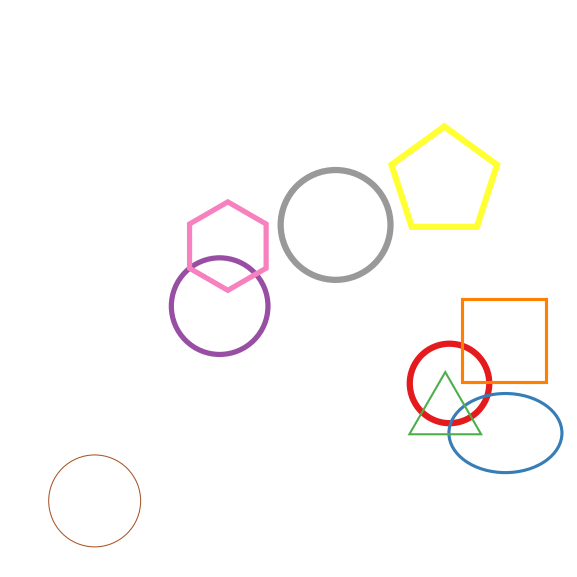[{"shape": "circle", "thickness": 3, "radius": 0.34, "center": [0.778, 0.335]}, {"shape": "oval", "thickness": 1.5, "radius": 0.49, "center": [0.875, 0.249]}, {"shape": "triangle", "thickness": 1, "radius": 0.36, "center": [0.771, 0.283]}, {"shape": "circle", "thickness": 2.5, "radius": 0.42, "center": [0.38, 0.469]}, {"shape": "square", "thickness": 1.5, "radius": 0.36, "center": [0.873, 0.41]}, {"shape": "pentagon", "thickness": 3, "radius": 0.48, "center": [0.769, 0.684]}, {"shape": "circle", "thickness": 0.5, "radius": 0.4, "center": [0.164, 0.132]}, {"shape": "hexagon", "thickness": 2.5, "radius": 0.38, "center": [0.395, 0.573]}, {"shape": "circle", "thickness": 3, "radius": 0.48, "center": [0.581, 0.61]}]